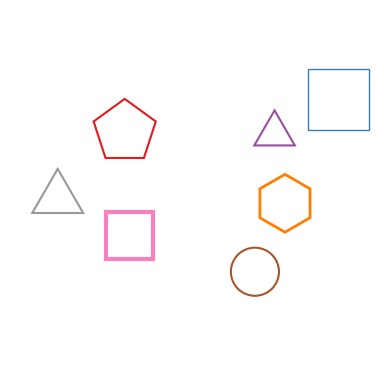[{"shape": "pentagon", "thickness": 1.5, "radius": 0.42, "center": [0.324, 0.658]}, {"shape": "square", "thickness": 1, "radius": 0.39, "center": [0.88, 0.742]}, {"shape": "triangle", "thickness": 1.5, "radius": 0.3, "center": [0.713, 0.653]}, {"shape": "hexagon", "thickness": 2, "radius": 0.38, "center": [0.74, 0.472]}, {"shape": "circle", "thickness": 1.5, "radius": 0.31, "center": [0.662, 0.294]}, {"shape": "square", "thickness": 3, "radius": 0.31, "center": [0.336, 0.389]}, {"shape": "triangle", "thickness": 1.5, "radius": 0.38, "center": [0.15, 0.485]}]